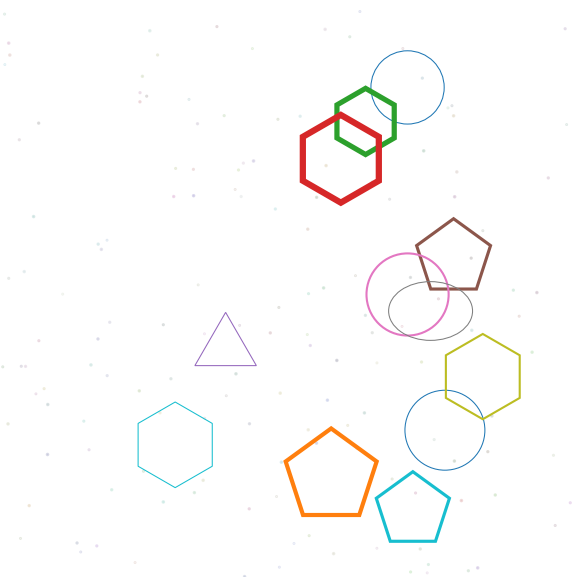[{"shape": "circle", "thickness": 0.5, "radius": 0.32, "center": [0.706, 0.848]}, {"shape": "circle", "thickness": 0.5, "radius": 0.35, "center": [0.77, 0.254]}, {"shape": "pentagon", "thickness": 2, "radius": 0.41, "center": [0.573, 0.174]}, {"shape": "hexagon", "thickness": 2.5, "radius": 0.29, "center": [0.633, 0.789]}, {"shape": "hexagon", "thickness": 3, "radius": 0.38, "center": [0.59, 0.724]}, {"shape": "triangle", "thickness": 0.5, "radius": 0.31, "center": [0.391, 0.397]}, {"shape": "pentagon", "thickness": 1.5, "radius": 0.34, "center": [0.785, 0.553]}, {"shape": "circle", "thickness": 1, "radius": 0.36, "center": [0.706, 0.489]}, {"shape": "oval", "thickness": 0.5, "radius": 0.36, "center": [0.746, 0.461]}, {"shape": "hexagon", "thickness": 1, "radius": 0.37, "center": [0.836, 0.347]}, {"shape": "pentagon", "thickness": 1.5, "radius": 0.33, "center": [0.715, 0.116]}, {"shape": "hexagon", "thickness": 0.5, "radius": 0.37, "center": [0.303, 0.229]}]